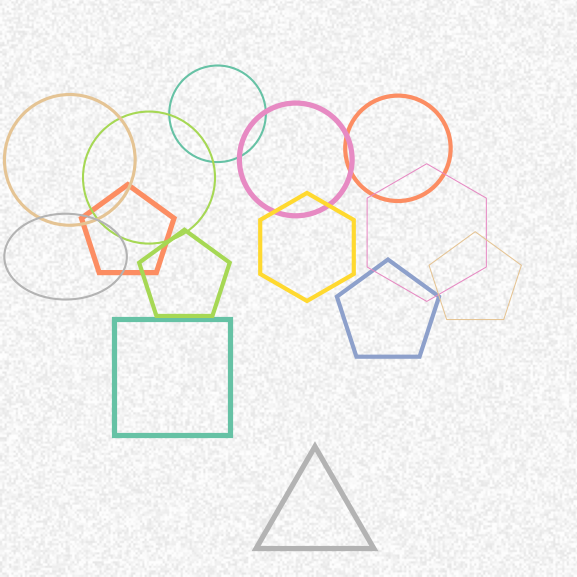[{"shape": "circle", "thickness": 1, "radius": 0.42, "center": [0.377, 0.802]}, {"shape": "square", "thickness": 2.5, "radius": 0.5, "center": [0.298, 0.347]}, {"shape": "pentagon", "thickness": 2.5, "radius": 0.42, "center": [0.221, 0.595]}, {"shape": "circle", "thickness": 2, "radius": 0.46, "center": [0.689, 0.742]}, {"shape": "pentagon", "thickness": 2, "radius": 0.47, "center": [0.672, 0.457]}, {"shape": "hexagon", "thickness": 0.5, "radius": 0.6, "center": [0.739, 0.596]}, {"shape": "circle", "thickness": 2.5, "radius": 0.49, "center": [0.512, 0.723]}, {"shape": "pentagon", "thickness": 2, "radius": 0.41, "center": [0.319, 0.519]}, {"shape": "circle", "thickness": 1, "radius": 0.57, "center": [0.258, 0.692]}, {"shape": "hexagon", "thickness": 2, "radius": 0.47, "center": [0.532, 0.572]}, {"shape": "pentagon", "thickness": 0.5, "radius": 0.42, "center": [0.823, 0.514]}, {"shape": "circle", "thickness": 1.5, "radius": 0.57, "center": [0.121, 0.722]}, {"shape": "oval", "thickness": 1, "radius": 0.53, "center": [0.114, 0.555]}, {"shape": "triangle", "thickness": 2.5, "radius": 0.59, "center": [0.545, 0.108]}]